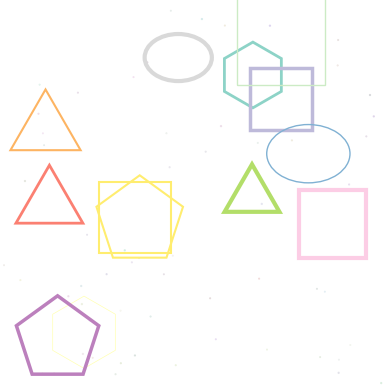[{"shape": "hexagon", "thickness": 2, "radius": 0.43, "center": [0.657, 0.805]}, {"shape": "hexagon", "thickness": 0.5, "radius": 0.47, "center": [0.218, 0.137]}, {"shape": "square", "thickness": 2.5, "radius": 0.4, "center": [0.729, 0.743]}, {"shape": "triangle", "thickness": 2, "radius": 0.5, "center": [0.128, 0.471]}, {"shape": "oval", "thickness": 1, "radius": 0.54, "center": [0.801, 0.601]}, {"shape": "triangle", "thickness": 1.5, "radius": 0.53, "center": [0.118, 0.662]}, {"shape": "triangle", "thickness": 3, "radius": 0.41, "center": [0.655, 0.491]}, {"shape": "square", "thickness": 3, "radius": 0.44, "center": [0.863, 0.418]}, {"shape": "oval", "thickness": 3, "radius": 0.44, "center": [0.463, 0.851]}, {"shape": "pentagon", "thickness": 2.5, "radius": 0.56, "center": [0.15, 0.119]}, {"shape": "square", "thickness": 1, "radius": 0.57, "center": [0.73, 0.894]}, {"shape": "pentagon", "thickness": 1.5, "radius": 0.59, "center": [0.363, 0.426]}, {"shape": "square", "thickness": 1.5, "radius": 0.46, "center": [0.351, 0.435]}]